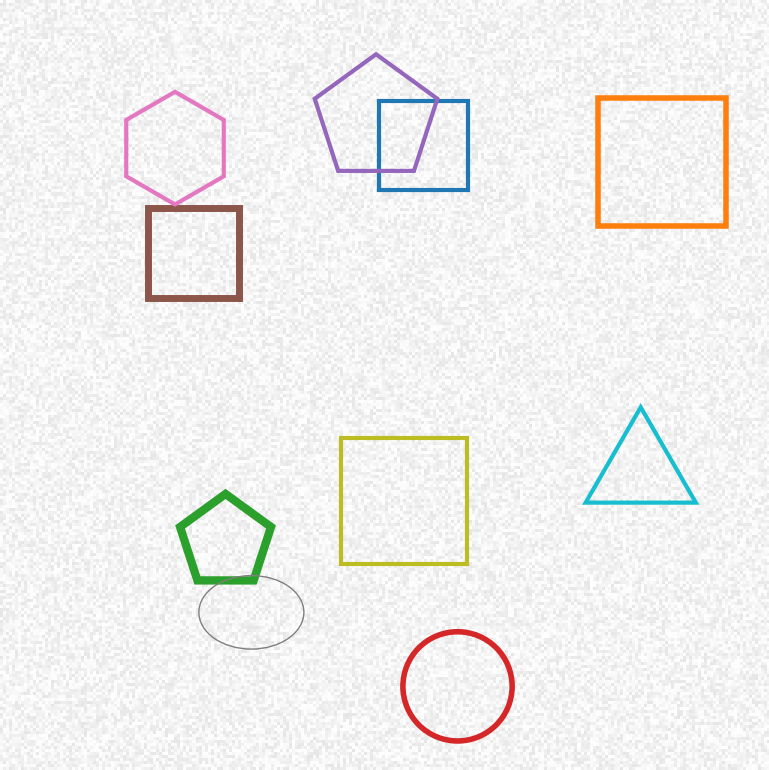[{"shape": "square", "thickness": 1.5, "radius": 0.29, "center": [0.55, 0.811]}, {"shape": "square", "thickness": 2, "radius": 0.41, "center": [0.859, 0.79]}, {"shape": "pentagon", "thickness": 3, "radius": 0.31, "center": [0.293, 0.296]}, {"shape": "circle", "thickness": 2, "radius": 0.35, "center": [0.594, 0.109]}, {"shape": "pentagon", "thickness": 1.5, "radius": 0.42, "center": [0.488, 0.846]}, {"shape": "square", "thickness": 2.5, "radius": 0.3, "center": [0.252, 0.671]}, {"shape": "hexagon", "thickness": 1.5, "radius": 0.37, "center": [0.227, 0.808]}, {"shape": "oval", "thickness": 0.5, "radius": 0.34, "center": [0.326, 0.205]}, {"shape": "square", "thickness": 1.5, "radius": 0.41, "center": [0.524, 0.349]}, {"shape": "triangle", "thickness": 1.5, "radius": 0.41, "center": [0.832, 0.389]}]